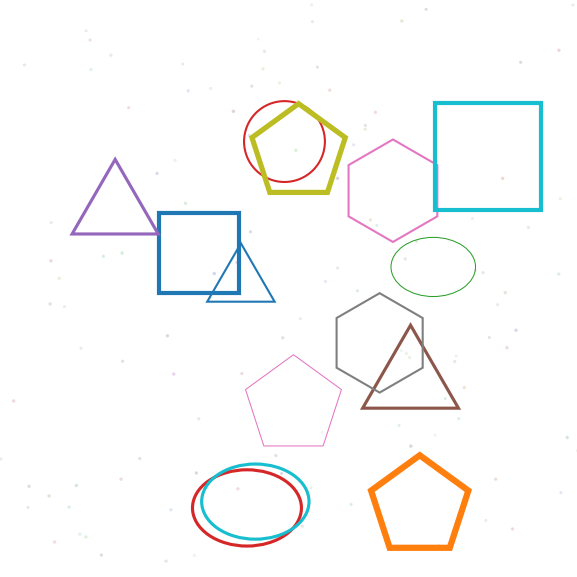[{"shape": "square", "thickness": 2, "radius": 0.35, "center": [0.344, 0.561]}, {"shape": "triangle", "thickness": 1, "radius": 0.34, "center": [0.417, 0.51]}, {"shape": "pentagon", "thickness": 3, "radius": 0.44, "center": [0.727, 0.122]}, {"shape": "oval", "thickness": 0.5, "radius": 0.37, "center": [0.75, 0.537]}, {"shape": "oval", "thickness": 1.5, "radius": 0.47, "center": [0.428, 0.12]}, {"shape": "circle", "thickness": 1, "radius": 0.35, "center": [0.493, 0.754]}, {"shape": "triangle", "thickness": 1.5, "radius": 0.43, "center": [0.199, 0.637]}, {"shape": "triangle", "thickness": 1.5, "radius": 0.48, "center": [0.711, 0.34]}, {"shape": "pentagon", "thickness": 0.5, "radius": 0.44, "center": [0.508, 0.298]}, {"shape": "hexagon", "thickness": 1, "radius": 0.44, "center": [0.68, 0.669]}, {"shape": "hexagon", "thickness": 1, "radius": 0.43, "center": [0.657, 0.405]}, {"shape": "pentagon", "thickness": 2.5, "radius": 0.42, "center": [0.517, 0.735]}, {"shape": "oval", "thickness": 1.5, "radius": 0.46, "center": [0.442, 0.131]}, {"shape": "square", "thickness": 2, "radius": 0.46, "center": [0.845, 0.728]}]